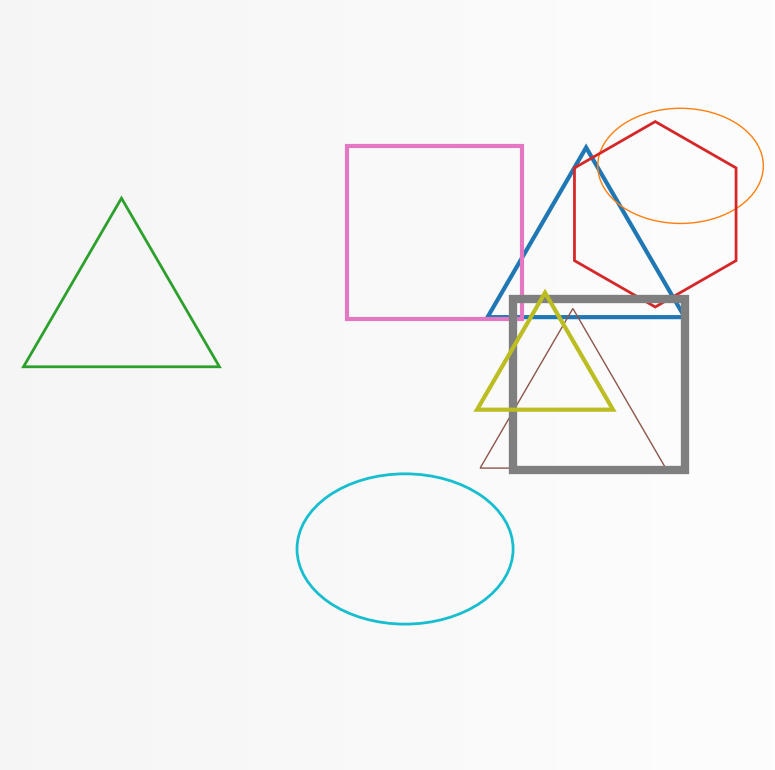[{"shape": "triangle", "thickness": 1.5, "radius": 0.73, "center": [0.756, 0.662]}, {"shape": "oval", "thickness": 0.5, "radius": 0.53, "center": [0.878, 0.785]}, {"shape": "triangle", "thickness": 1, "radius": 0.73, "center": [0.157, 0.597]}, {"shape": "hexagon", "thickness": 1, "radius": 0.6, "center": [0.845, 0.722]}, {"shape": "triangle", "thickness": 0.5, "radius": 0.69, "center": [0.739, 0.461]}, {"shape": "square", "thickness": 1.5, "radius": 0.56, "center": [0.561, 0.698]}, {"shape": "square", "thickness": 3, "radius": 0.56, "center": [0.773, 0.5]}, {"shape": "triangle", "thickness": 1.5, "radius": 0.51, "center": [0.703, 0.519]}, {"shape": "oval", "thickness": 1, "radius": 0.7, "center": [0.523, 0.287]}]